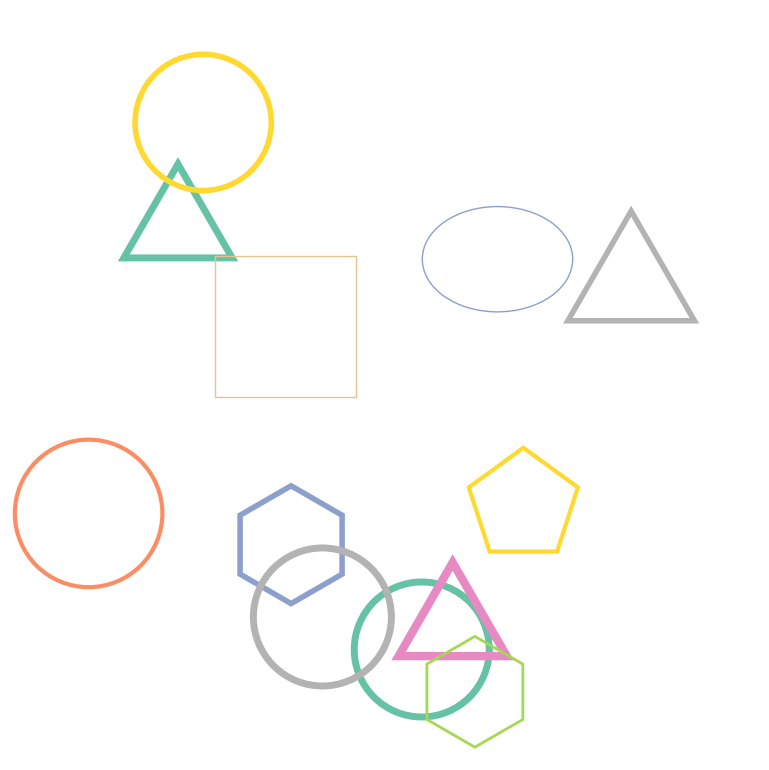[{"shape": "circle", "thickness": 2.5, "radius": 0.44, "center": [0.548, 0.157]}, {"shape": "triangle", "thickness": 2.5, "radius": 0.41, "center": [0.231, 0.706]}, {"shape": "circle", "thickness": 1.5, "radius": 0.48, "center": [0.115, 0.333]}, {"shape": "hexagon", "thickness": 2, "radius": 0.38, "center": [0.378, 0.293]}, {"shape": "oval", "thickness": 0.5, "radius": 0.49, "center": [0.646, 0.663]}, {"shape": "triangle", "thickness": 3, "radius": 0.41, "center": [0.588, 0.188]}, {"shape": "hexagon", "thickness": 1, "radius": 0.36, "center": [0.617, 0.102]}, {"shape": "pentagon", "thickness": 1.5, "radius": 0.37, "center": [0.68, 0.344]}, {"shape": "circle", "thickness": 2, "radius": 0.44, "center": [0.264, 0.841]}, {"shape": "square", "thickness": 0.5, "radius": 0.46, "center": [0.371, 0.576]}, {"shape": "triangle", "thickness": 2, "radius": 0.47, "center": [0.82, 0.631]}, {"shape": "circle", "thickness": 2.5, "radius": 0.45, "center": [0.419, 0.199]}]